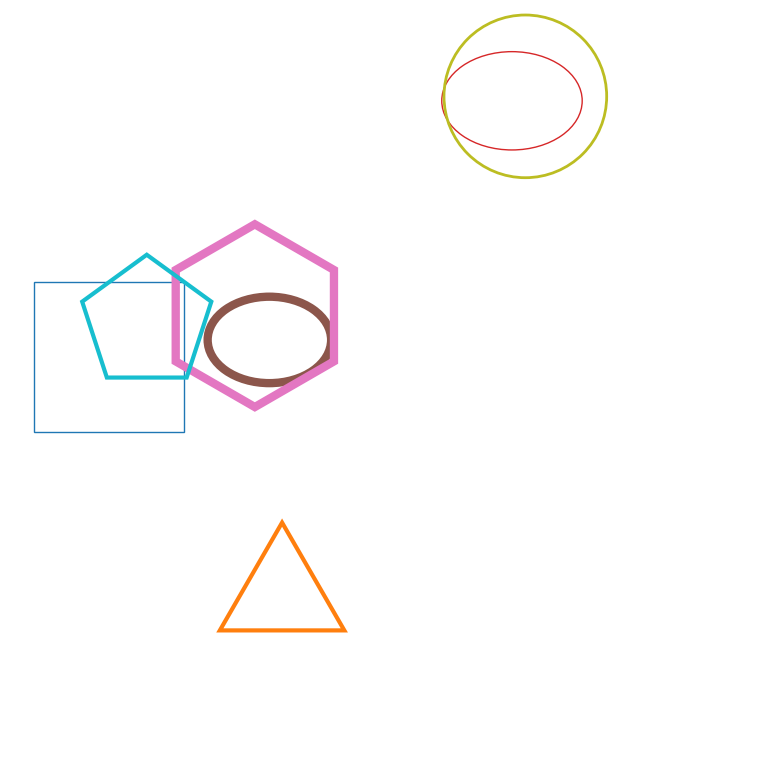[{"shape": "square", "thickness": 0.5, "radius": 0.49, "center": [0.142, 0.536]}, {"shape": "triangle", "thickness": 1.5, "radius": 0.47, "center": [0.366, 0.228]}, {"shape": "oval", "thickness": 0.5, "radius": 0.46, "center": [0.665, 0.869]}, {"shape": "oval", "thickness": 3, "radius": 0.4, "center": [0.35, 0.559]}, {"shape": "hexagon", "thickness": 3, "radius": 0.59, "center": [0.331, 0.59]}, {"shape": "circle", "thickness": 1, "radius": 0.53, "center": [0.682, 0.875]}, {"shape": "pentagon", "thickness": 1.5, "radius": 0.44, "center": [0.191, 0.581]}]